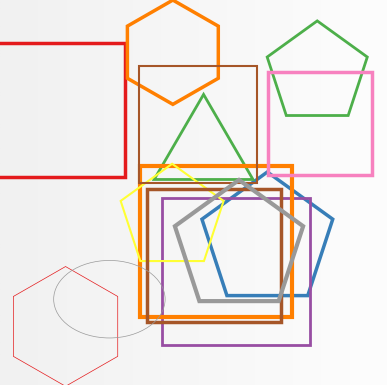[{"shape": "hexagon", "thickness": 0.5, "radius": 0.78, "center": [0.169, 0.152]}, {"shape": "square", "thickness": 2.5, "radius": 0.87, "center": [0.147, 0.715]}, {"shape": "pentagon", "thickness": 2.5, "radius": 0.89, "center": [0.69, 0.376]}, {"shape": "pentagon", "thickness": 2, "radius": 0.68, "center": [0.819, 0.81]}, {"shape": "triangle", "thickness": 2, "radius": 0.74, "center": [0.525, 0.607]}, {"shape": "square", "thickness": 2, "radius": 0.96, "center": [0.608, 0.295]}, {"shape": "hexagon", "thickness": 2.5, "radius": 0.68, "center": [0.446, 0.864]}, {"shape": "square", "thickness": 3, "radius": 0.98, "center": [0.559, 0.373]}, {"shape": "pentagon", "thickness": 1.5, "radius": 0.7, "center": [0.444, 0.435]}, {"shape": "square", "thickness": 1.5, "radius": 0.76, "center": [0.511, 0.677]}, {"shape": "square", "thickness": 2.5, "radius": 0.86, "center": [0.551, 0.337]}, {"shape": "square", "thickness": 2.5, "radius": 0.68, "center": [0.826, 0.679]}, {"shape": "pentagon", "thickness": 3, "radius": 0.87, "center": [0.617, 0.359]}, {"shape": "oval", "thickness": 0.5, "radius": 0.72, "center": [0.282, 0.223]}]